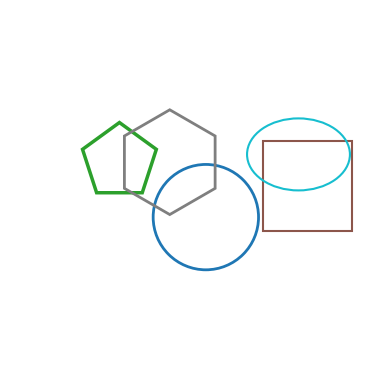[{"shape": "circle", "thickness": 2, "radius": 0.68, "center": [0.535, 0.436]}, {"shape": "pentagon", "thickness": 2.5, "radius": 0.5, "center": [0.31, 0.581]}, {"shape": "square", "thickness": 1.5, "radius": 0.58, "center": [0.799, 0.517]}, {"shape": "hexagon", "thickness": 2, "radius": 0.68, "center": [0.441, 0.579]}, {"shape": "oval", "thickness": 1.5, "radius": 0.67, "center": [0.775, 0.599]}]